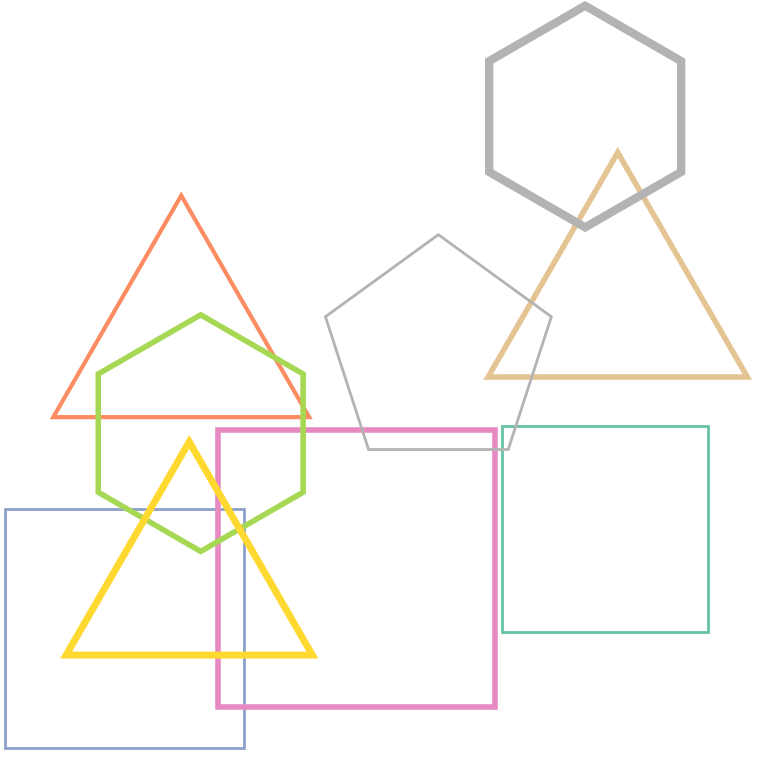[{"shape": "square", "thickness": 1, "radius": 0.67, "center": [0.786, 0.313]}, {"shape": "triangle", "thickness": 1.5, "radius": 0.96, "center": [0.235, 0.554]}, {"shape": "square", "thickness": 1, "radius": 0.78, "center": [0.162, 0.184]}, {"shape": "square", "thickness": 2, "radius": 0.9, "center": [0.463, 0.262]}, {"shape": "hexagon", "thickness": 2, "radius": 0.77, "center": [0.261, 0.438]}, {"shape": "triangle", "thickness": 2.5, "radius": 0.92, "center": [0.246, 0.242]}, {"shape": "triangle", "thickness": 2, "radius": 0.97, "center": [0.802, 0.608]}, {"shape": "pentagon", "thickness": 1, "radius": 0.77, "center": [0.569, 0.541]}, {"shape": "hexagon", "thickness": 3, "radius": 0.72, "center": [0.76, 0.849]}]